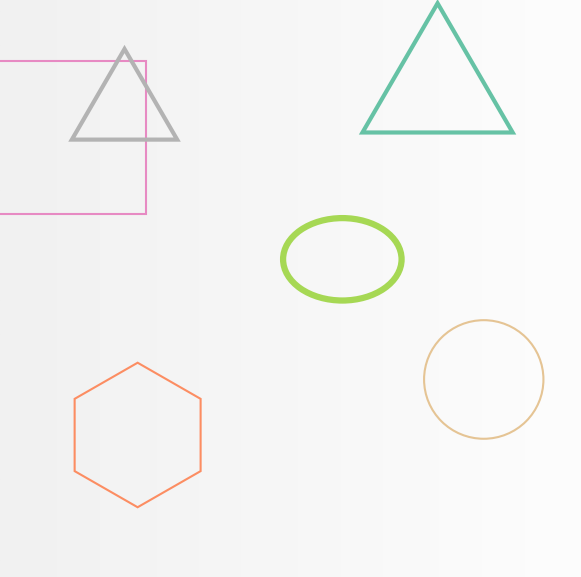[{"shape": "triangle", "thickness": 2, "radius": 0.75, "center": [0.753, 0.844]}, {"shape": "hexagon", "thickness": 1, "radius": 0.63, "center": [0.237, 0.246]}, {"shape": "square", "thickness": 1, "radius": 0.66, "center": [0.119, 0.761]}, {"shape": "oval", "thickness": 3, "radius": 0.51, "center": [0.589, 0.55]}, {"shape": "circle", "thickness": 1, "radius": 0.51, "center": [0.832, 0.342]}, {"shape": "triangle", "thickness": 2, "radius": 0.52, "center": [0.214, 0.81]}]